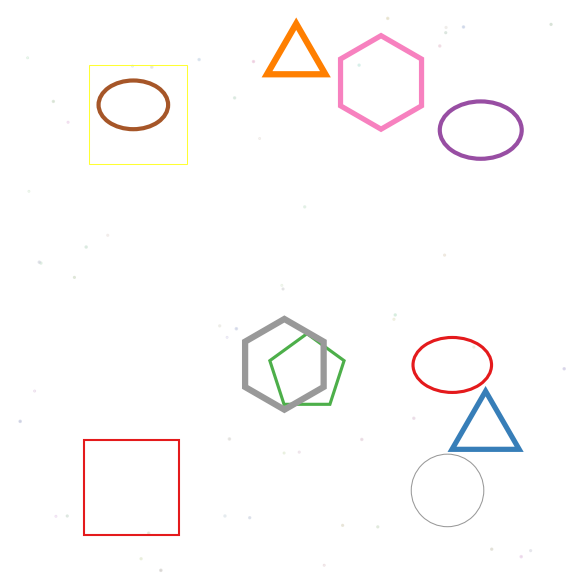[{"shape": "oval", "thickness": 1.5, "radius": 0.34, "center": [0.783, 0.367]}, {"shape": "square", "thickness": 1, "radius": 0.41, "center": [0.227, 0.155]}, {"shape": "triangle", "thickness": 2.5, "radius": 0.34, "center": [0.841, 0.255]}, {"shape": "pentagon", "thickness": 1.5, "radius": 0.34, "center": [0.532, 0.354]}, {"shape": "oval", "thickness": 2, "radius": 0.35, "center": [0.832, 0.774]}, {"shape": "triangle", "thickness": 3, "radius": 0.29, "center": [0.513, 0.9]}, {"shape": "square", "thickness": 0.5, "radius": 0.43, "center": [0.239, 0.801]}, {"shape": "oval", "thickness": 2, "radius": 0.3, "center": [0.231, 0.818]}, {"shape": "hexagon", "thickness": 2.5, "radius": 0.4, "center": [0.66, 0.856]}, {"shape": "hexagon", "thickness": 3, "radius": 0.39, "center": [0.492, 0.368]}, {"shape": "circle", "thickness": 0.5, "radius": 0.31, "center": [0.775, 0.15]}]